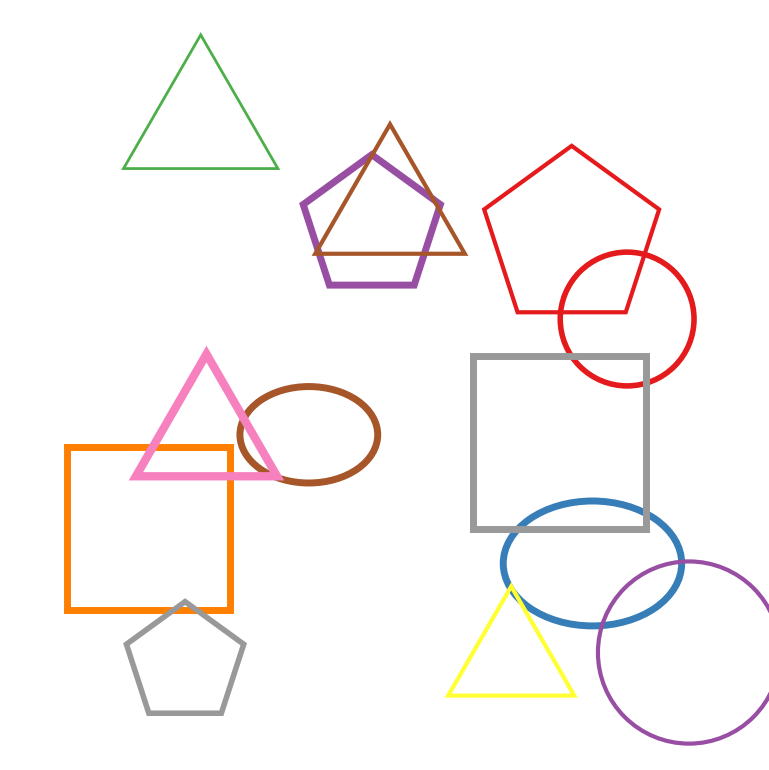[{"shape": "pentagon", "thickness": 1.5, "radius": 0.6, "center": [0.742, 0.691]}, {"shape": "circle", "thickness": 2, "radius": 0.43, "center": [0.814, 0.586]}, {"shape": "oval", "thickness": 2.5, "radius": 0.58, "center": [0.769, 0.268]}, {"shape": "triangle", "thickness": 1, "radius": 0.58, "center": [0.261, 0.839]}, {"shape": "pentagon", "thickness": 2.5, "radius": 0.47, "center": [0.483, 0.705]}, {"shape": "circle", "thickness": 1.5, "radius": 0.59, "center": [0.895, 0.153]}, {"shape": "square", "thickness": 2.5, "radius": 0.53, "center": [0.193, 0.313]}, {"shape": "triangle", "thickness": 1.5, "radius": 0.47, "center": [0.664, 0.144]}, {"shape": "oval", "thickness": 2.5, "radius": 0.45, "center": [0.401, 0.435]}, {"shape": "triangle", "thickness": 1.5, "radius": 0.56, "center": [0.507, 0.727]}, {"shape": "triangle", "thickness": 3, "radius": 0.53, "center": [0.268, 0.434]}, {"shape": "pentagon", "thickness": 2, "radius": 0.4, "center": [0.24, 0.139]}, {"shape": "square", "thickness": 2.5, "radius": 0.56, "center": [0.727, 0.426]}]